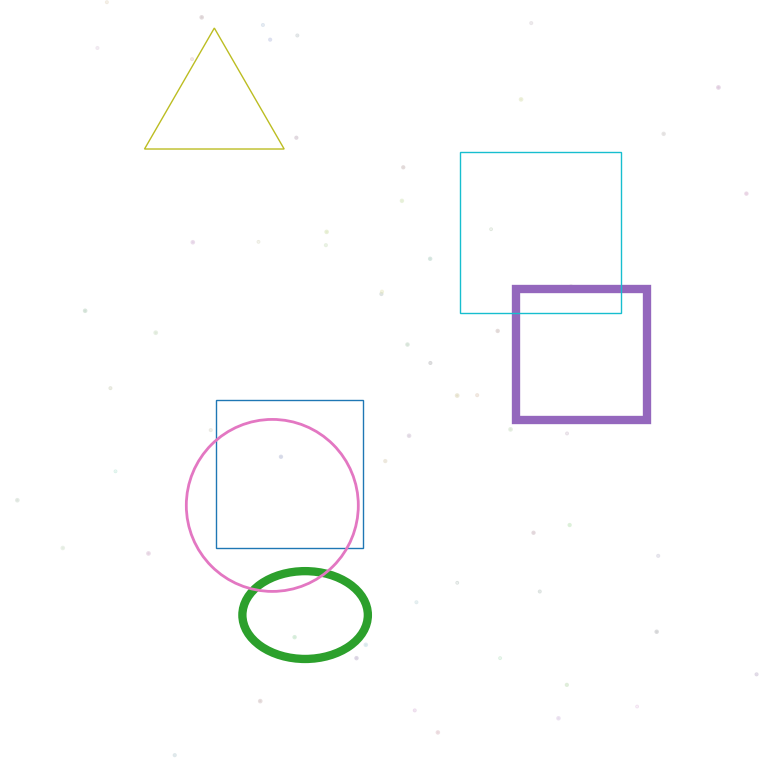[{"shape": "square", "thickness": 0.5, "radius": 0.48, "center": [0.376, 0.384]}, {"shape": "oval", "thickness": 3, "radius": 0.41, "center": [0.396, 0.201]}, {"shape": "square", "thickness": 3, "radius": 0.43, "center": [0.755, 0.539]}, {"shape": "circle", "thickness": 1, "radius": 0.56, "center": [0.354, 0.344]}, {"shape": "triangle", "thickness": 0.5, "radius": 0.52, "center": [0.278, 0.859]}, {"shape": "square", "thickness": 0.5, "radius": 0.52, "center": [0.702, 0.699]}]